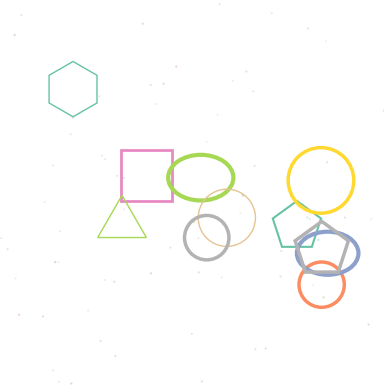[{"shape": "hexagon", "thickness": 1, "radius": 0.36, "center": [0.19, 0.768]}, {"shape": "pentagon", "thickness": 1.5, "radius": 0.33, "center": [0.771, 0.412]}, {"shape": "circle", "thickness": 2.5, "radius": 0.29, "center": [0.835, 0.261]}, {"shape": "oval", "thickness": 3, "radius": 0.4, "center": [0.851, 0.342]}, {"shape": "square", "thickness": 2, "radius": 0.33, "center": [0.38, 0.544]}, {"shape": "oval", "thickness": 3, "radius": 0.42, "center": [0.521, 0.539]}, {"shape": "triangle", "thickness": 1, "radius": 0.37, "center": [0.317, 0.42]}, {"shape": "circle", "thickness": 2.5, "radius": 0.43, "center": [0.834, 0.531]}, {"shape": "circle", "thickness": 1, "radius": 0.37, "center": [0.589, 0.434]}, {"shape": "pentagon", "thickness": 2.5, "radius": 0.36, "center": [0.836, 0.352]}, {"shape": "circle", "thickness": 2.5, "radius": 0.29, "center": [0.537, 0.383]}]